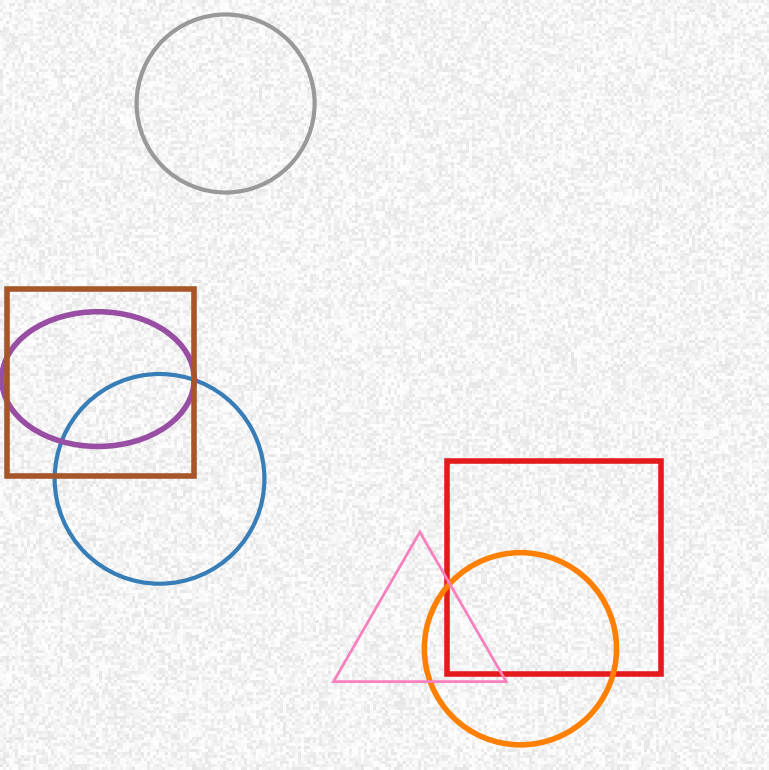[{"shape": "square", "thickness": 2, "radius": 0.69, "center": [0.719, 0.263]}, {"shape": "circle", "thickness": 1.5, "radius": 0.68, "center": [0.207, 0.378]}, {"shape": "oval", "thickness": 2, "radius": 0.62, "center": [0.127, 0.508]}, {"shape": "circle", "thickness": 2, "radius": 0.62, "center": [0.676, 0.157]}, {"shape": "square", "thickness": 2, "radius": 0.61, "center": [0.131, 0.503]}, {"shape": "triangle", "thickness": 1, "radius": 0.65, "center": [0.545, 0.18]}, {"shape": "circle", "thickness": 1.5, "radius": 0.58, "center": [0.293, 0.866]}]